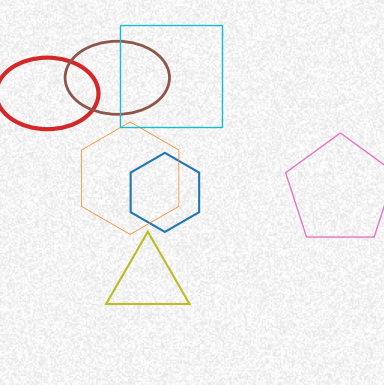[{"shape": "hexagon", "thickness": 1.5, "radius": 0.51, "center": [0.428, 0.5]}, {"shape": "hexagon", "thickness": 0.5, "radius": 0.73, "center": [0.338, 0.537]}, {"shape": "oval", "thickness": 3, "radius": 0.66, "center": [0.123, 0.757]}, {"shape": "oval", "thickness": 2, "radius": 0.68, "center": [0.305, 0.798]}, {"shape": "pentagon", "thickness": 1, "radius": 0.75, "center": [0.884, 0.505]}, {"shape": "triangle", "thickness": 1.5, "radius": 0.63, "center": [0.384, 0.273]}, {"shape": "square", "thickness": 1, "radius": 0.66, "center": [0.445, 0.802]}]